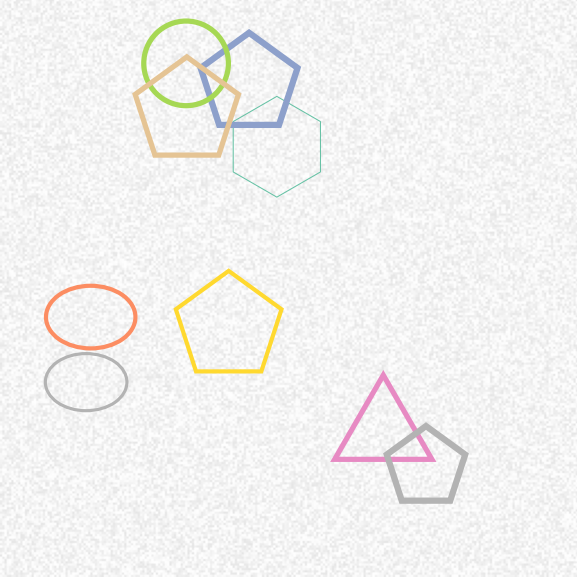[{"shape": "hexagon", "thickness": 0.5, "radius": 0.44, "center": [0.479, 0.745]}, {"shape": "oval", "thickness": 2, "radius": 0.39, "center": [0.157, 0.45]}, {"shape": "pentagon", "thickness": 3, "radius": 0.44, "center": [0.431, 0.854]}, {"shape": "triangle", "thickness": 2.5, "radius": 0.49, "center": [0.664, 0.252]}, {"shape": "circle", "thickness": 2.5, "radius": 0.37, "center": [0.322, 0.889]}, {"shape": "pentagon", "thickness": 2, "radius": 0.48, "center": [0.396, 0.434]}, {"shape": "pentagon", "thickness": 2.5, "radius": 0.47, "center": [0.323, 0.807]}, {"shape": "pentagon", "thickness": 3, "radius": 0.36, "center": [0.738, 0.19]}, {"shape": "oval", "thickness": 1.5, "radius": 0.35, "center": [0.149, 0.337]}]